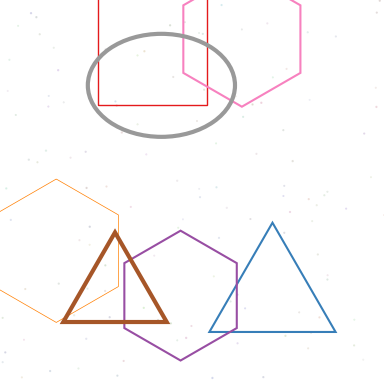[{"shape": "square", "thickness": 1, "radius": 0.71, "center": [0.396, 0.869]}, {"shape": "triangle", "thickness": 1.5, "radius": 0.95, "center": [0.708, 0.232]}, {"shape": "hexagon", "thickness": 1.5, "radius": 0.84, "center": [0.469, 0.232]}, {"shape": "hexagon", "thickness": 0.5, "radius": 0.93, "center": [0.146, 0.349]}, {"shape": "triangle", "thickness": 3, "radius": 0.78, "center": [0.299, 0.241]}, {"shape": "hexagon", "thickness": 1.5, "radius": 0.88, "center": [0.628, 0.898]}, {"shape": "oval", "thickness": 3, "radius": 0.96, "center": [0.419, 0.778]}]